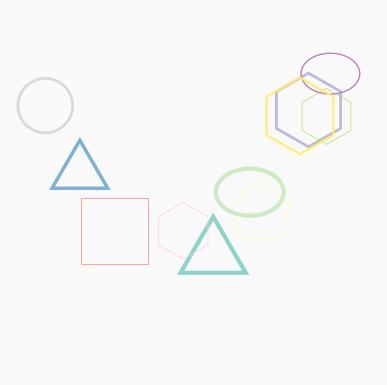[{"shape": "triangle", "thickness": 3, "radius": 0.49, "center": [0.55, 0.34]}, {"shape": "pentagon", "thickness": 0.5, "radius": 0.42, "center": [0.671, 0.448]}, {"shape": "hexagon", "thickness": 2, "radius": 0.48, "center": [0.796, 0.714]}, {"shape": "square", "thickness": 0.5, "radius": 0.43, "center": [0.295, 0.4]}, {"shape": "triangle", "thickness": 2.5, "radius": 0.42, "center": [0.206, 0.553]}, {"shape": "hexagon", "thickness": 0.5, "radius": 0.36, "center": [0.842, 0.698]}, {"shape": "hexagon", "thickness": 0.5, "radius": 0.37, "center": [0.473, 0.4]}, {"shape": "circle", "thickness": 2, "radius": 0.35, "center": [0.117, 0.726]}, {"shape": "oval", "thickness": 1, "radius": 0.38, "center": [0.853, 0.809]}, {"shape": "oval", "thickness": 3, "radius": 0.44, "center": [0.645, 0.501]}, {"shape": "hexagon", "thickness": 1.5, "radius": 0.5, "center": [0.774, 0.699]}]